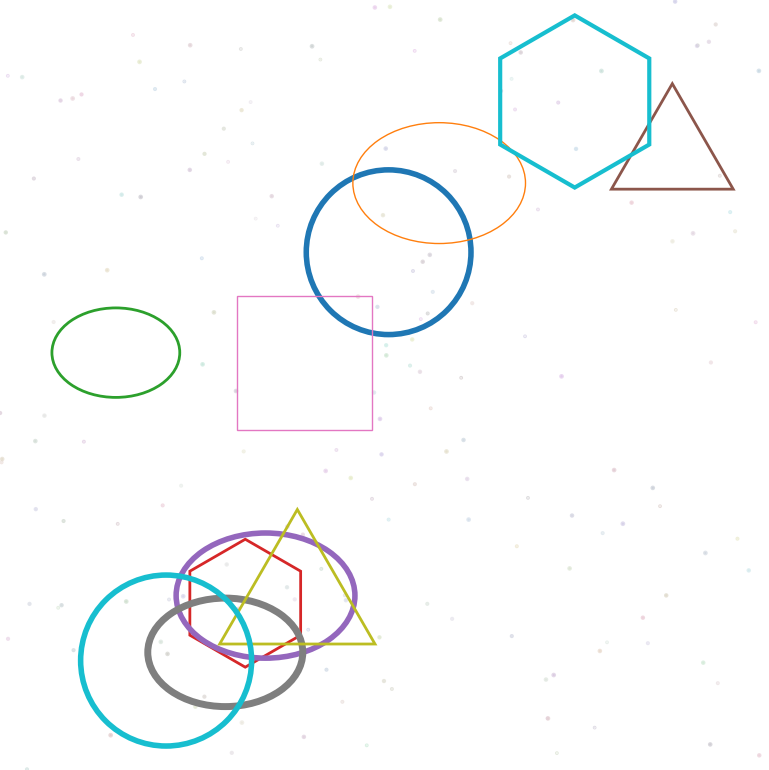[{"shape": "circle", "thickness": 2, "radius": 0.53, "center": [0.505, 0.672]}, {"shape": "oval", "thickness": 0.5, "radius": 0.56, "center": [0.57, 0.762]}, {"shape": "oval", "thickness": 1, "radius": 0.42, "center": [0.15, 0.542]}, {"shape": "hexagon", "thickness": 1, "radius": 0.42, "center": [0.319, 0.217]}, {"shape": "oval", "thickness": 2, "radius": 0.58, "center": [0.345, 0.227]}, {"shape": "triangle", "thickness": 1, "radius": 0.46, "center": [0.873, 0.8]}, {"shape": "square", "thickness": 0.5, "radius": 0.44, "center": [0.395, 0.529]}, {"shape": "oval", "thickness": 2.5, "radius": 0.5, "center": [0.293, 0.153]}, {"shape": "triangle", "thickness": 1, "radius": 0.58, "center": [0.386, 0.222]}, {"shape": "circle", "thickness": 2, "radius": 0.56, "center": [0.216, 0.142]}, {"shape": "hexagon", "thickness": 1.5, "radius": 0.56, "center": [0.746, 0.868]}]